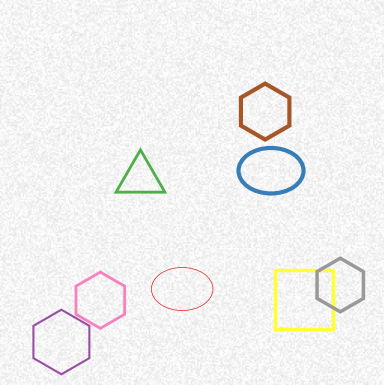[{"shape": "oval", "thickness": 0.5, "radius": 0.4, "center": [0.473, 0.249]}, {"shape": "oval", "thickness": 3, "radius": 0.42, "center": [0.704, 0.557]}, {"shape": "triangle", "thickness": 2, "radius": 0.37, "center": [0.365, 0.538]}, {"shape": "hexagon", "thickness": 1.5, "radius": 0.42, "center": [0.159, 0.112]}, {"shape": "square", "thickness": 2.5, "radius": 0.38, "center": [0.789, 0.222]}, {"shape": "hexagon", "thickness": 3, "radius": 0.36, "center": [0.689, 0.71]}, {"shape": "hexagon", "thickness": 2, "radius": 0.37, "center": [0.261, 0.22]}, {"shape": "hexagon", "thickness": 2.5, "radius": 0.35, "center": [0.884, 0.26]}]